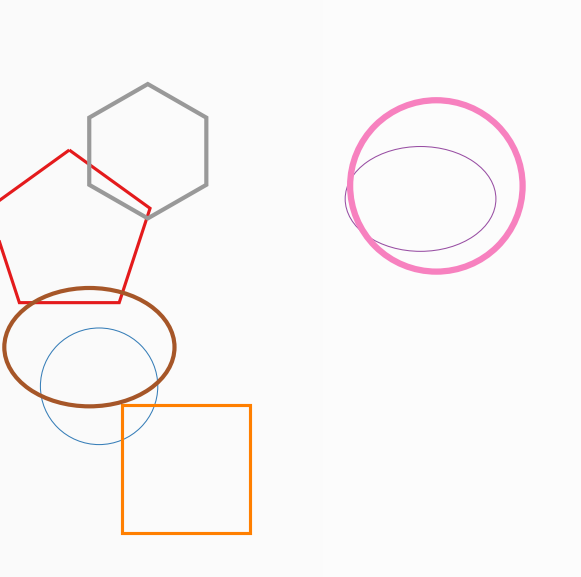[{"shape": "pentagon", "thickness": 1.5, "radius": 0.73, "center": [0.119, 0.593]}, {"shape": "circle", "thickness": 0.5, "radius": 0.5, "center": [0.17, 0.33]}, {"shape": "oval", "thickness": 0.5, "radius": 0.65, "center": [0.724, 0.655]}, {"shape": "square", "thickness": 1.5, "radius": 0.55, "center": [0.32, 0.187]}, {"shape": "oval", "thickness": 2, "radius": 0.73, "center": [0.154, 0.398]}, {"shape": "circle", "thickness": 3, "radius": 0.74, "center": [0.751, 0.677]}, {"shape": "hexagon", "thickness": 2, "radius": 0.58, "center": [0.254, 0.737]}]